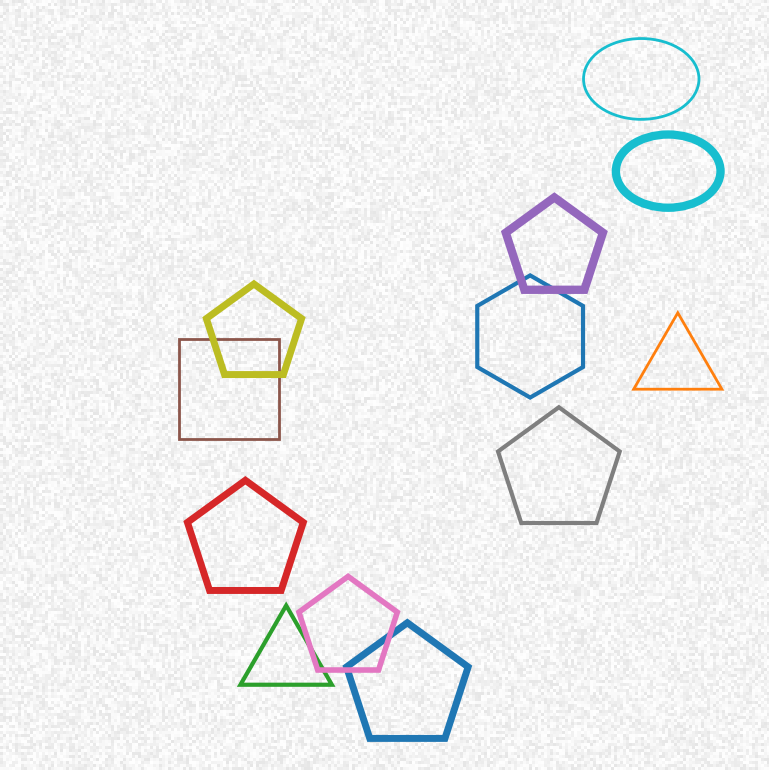[{"shape": "hexagon", "thickness": 1.5, "radius": 0.4, "center": [0.689, 0.563]}, {"shape": "pentagon", "thickness": 2.5, "radius": 0.42, "center": [0.529, 0.108]}, {"shape": "triangle", "thickness": 1, "radius": 0.33, "center": [0.88, 0.528]}, {"shape": "triangle", "thickness": 1.5, "radius": 0.34, "center": [0.372, 0.145]}, {"shape": "pentagon", "thickness": 2.5, "radius": 0.4, "center": [0.319, 0.297]}, {"shape": "pentagon", "thickness": 3, "radius": 0.33, "center": [0.72, 0.677]}, {"shape": "square", "thickness": 1, "radius": 0.32, "center": [0.297, 0.494]}, {"shape": "pentagon", "thickness": 2, "radius": 0.34, "center": [0.452, 0.184]}, {"shape": "pentagon", "thickness": 1.5, "radius": 0.42, "center": [0.726, 0.388]}, {"shape": "pentagon", "thickness": 2.5, "radius": 0.33, "center": [0.33, 0.566]}, {"shape": "oval", "thickness": 3, "radius": 0.34, "center": [0.868, 0.778]}, {"shape": "oval", "thickness": 1, "radius": 0.37, "center": [0.833, 0.897]}]